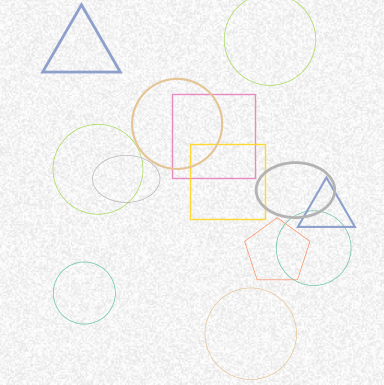[{"shape": "circle", "thickness": 0.5, "radius": 0.4, "center": [0.219, 0.239]}, {"shape": "circle", "thickness": 0.5, "radius": 0.49, "center": [0.815, 0.355]}, {"shape": "pentagon", "thickness": 0.5, "radius": 0.45, "center": [0.72, 0.345]}, {"shape": "triangle", "thickness": 1.5, "radius": 0.43, "center": [0.848, 0.453]}, {"shape": "triangle", "thickness": 2, "radius": 0.58, "center": [0.212, 0.871]}, {"shape": "square", "thickness": 1, "radius": 0.54, "center": [0.554, 0.647]}, {"shape": "circle", "thickness": 0.5, "radius": 0.59, "center": [0.701, 0.897]}, {"shape": "circle", "thickness": 0.5, "radius": 0.58, "center": [0.254, 0.56]}, {"shape": "square", "thickness": 1, "radius": 0.49, "center": [0.591, 0.528]}, {"shape": "circle", "thickness": 0.5, "radius": 0.59, "center": [0.651, 0.133]}, {"shape": "circle", "thickness": 1.5, "radius": 0.58, "center": [0.46, 0.678]}, {"shape": "oval", "thickness": 0.5, "radius": 0.44, "center": [0.328, 0.535]}, {"shape": "oval", "thickness": 2, "radius": 0.51, "center": [0.767, 0.506]}]